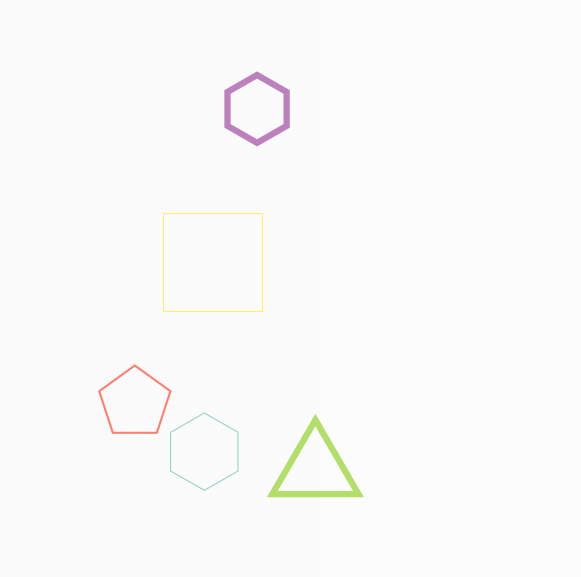[{"shape": "hexagon", "thickness": 0.5, "radius": 0.33, "center": [0.352, 0.217]}, {"shape": "pentagon", "thickness": 1, "radius": 0.32, "center": [0.232, 0.302]}, {"shape": "triangle", "thickness": 3, "radius": 0.43, "center": [0.543, 0.186]}, {"shape": "hexagon", "thickness": 3, "radius": 0.29, "center": [0.442, 0.811]}, {"shape": "square", "thickness": 0.5, "radius": 0.43, "center": [0.365, 0.545]}]